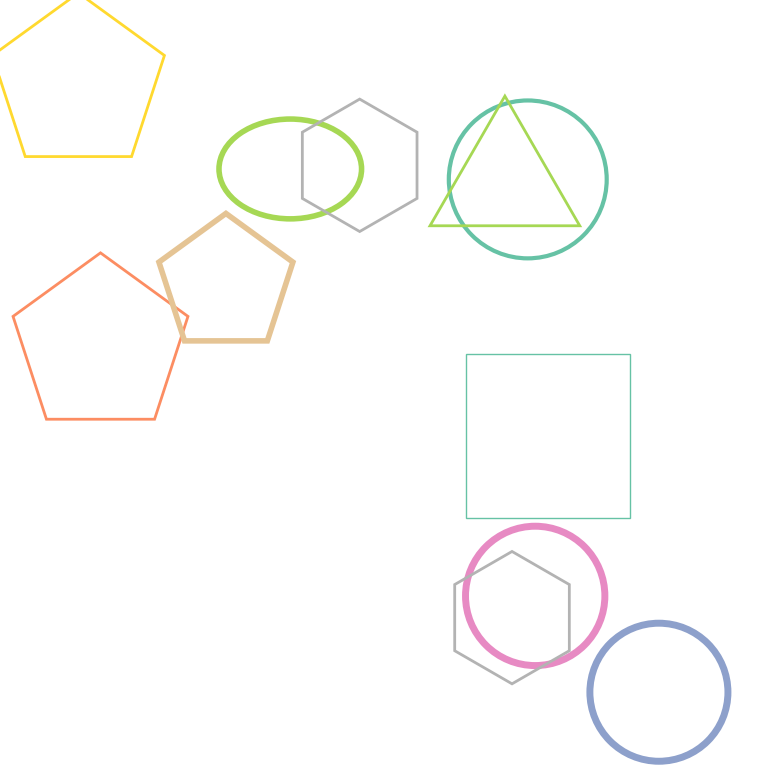[{"shape": "square", "thickness": 0.5, "radius": 0.53, "center": [0.712, 0.433]}, {"shape": "circle", "thickness": 1.5, "radius": 0.51, "center": [0.685, 0.767]}, {"shape": "pentagon", "thickness": 1, "radius": 0.6, "center": [0.131, 0.552]}, {"shape": "circle", "thickness": 2.5, "radius": 0.45, "center": [0.856, 0.101]}, {"shape": "circle", "thickness": 2.5, "radius": 0.45, "center": [0.695, 0.226]}, {"shape": "triangle", "thickness": 1, "radius": 0.56, "center": [0.656, 0.763]}, {"shape": "oval", "thickness": 2, "radius": 0.46, "center": [0.377, 0.781]}, {"shape": "pentagon", "thickness": 1, "radius": 0.59, "center": [0.102, 0.892]}, {"shape": "pentagon", "thickness": 2, "radius": 0.46, "center": [0.293, 0.631]}, {"shape": "hexagon", "thickness": 1, "radius": 0.43, "center": [0.467, 0.785]}, {"shape": "hexagon", "thickness": 1, "radius": 0.43, "center": [0.665, 0.198]}]